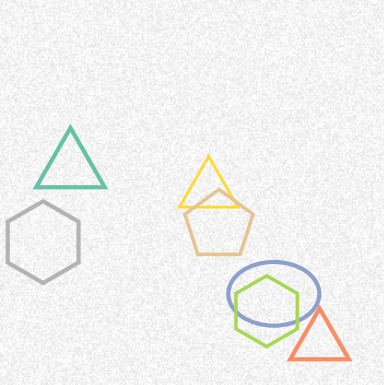[{"shape": "triangle", "thickness": 3, "radius": 0.51, "center": [0.183, 0.565]}, {"shape": "triangle", "thickness": 3, "radius": 0.44, "center": [0.83, 0.111]}, {"shape": "oval", "thickness": 3, "radius": 0.59, "center": [0.711, 0.237]}, {"shape": "hexagon", "thickness": 2.5, "radius": 0.46, "center": [0.693, 0.192]}, {"shape": "triangle", "thickness": 2, "radius": 0.44, "center": [0.542, 0.506]}, {"shape": "pentagon", "thickness": 2.5, "radius": 0.47, "center": [0.569, 0.415]}, {"shape": "hexagon", "thickness": 3, "radius": 0.53, "center": [0.112, 0.371]}]